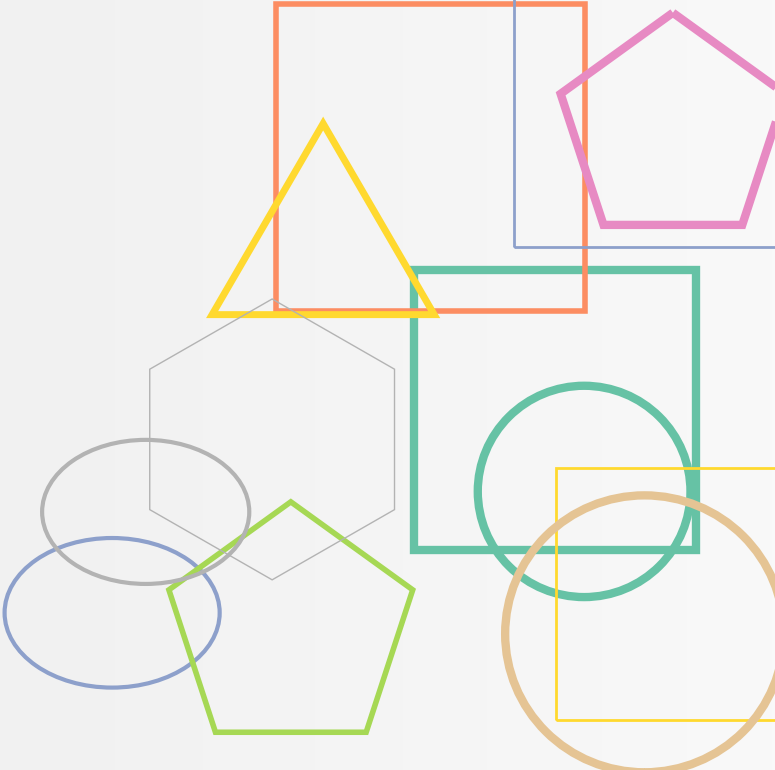[{"shape": "circle", "thickness": 3, "radius": 0.69, "center": [0.754, 0.362]}, {"shape": "square", "thickness": 3, "radius": 0.91, "center": [0.716, 0.467]}, {"shape": "square", "thickness": 2, "radius": 1.0, "center": [0.555, 0.795]}, {"shape": "oval", "thickness": 1.5, "radius": 0.69, "center": [0.145, 0.204]}, {"shape": "square", "thickness": 1, "radius": 0.98, "center": [0.858, 0.875]}, {"shape": "pentagon", "thickness": 3, "radius": 0.76, "center": [0.868, 0.831]}, {"shape": "pentagon", "thickness": 2, "radius": 0.83, "center": [0.375, 0.183]}, {"shape": "triangle", "thickness": 2.5, "radius": 0.83, "center": [0.417, 0.674]}, {"shape": "square", "thickness": 1, "radius": 0.82, "center": [0.881, 0.229]}, {"shape": "circle", "thickness": 3, "radius": 0.9, "center": [0.832, 0.177]}, {"shape": "hexagon", "thickness": 0.5, "radius": 0.91, "center": [0.351, 0.429]}, {"shape": "oval", "thickness": 1.5, "radius": 0.67, "center": [0.188, 0.335]}]